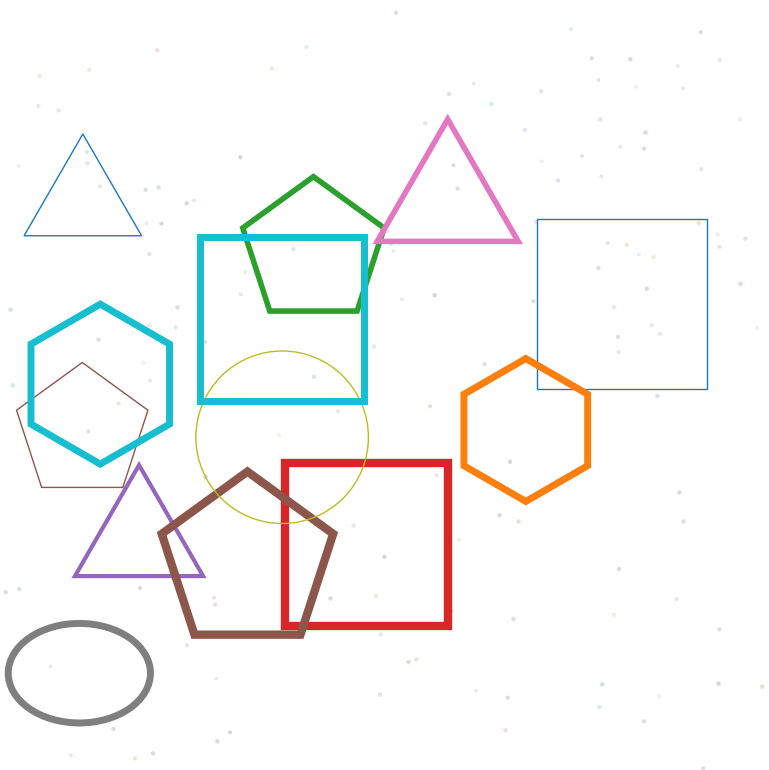[{"shape": "triangle", "thickness": 0.5, "radius": 0.44, "center": [0.108, 0.738]}, {"shape": "square", "thickness": 0.5, "radius": 0.55, "center": [0.808, 0.605]}, {"shape": "hexagon", "thickness": 2.5, "radius": 0.46, "center": [0.683, 0.442]}, {"shape": "pentagon", "thickness": 2, "radius": 0.48, "center": [0.407, 0.674]}, {"shape": "square", "thickness": 3, "radius": 0.53, "center": [0.476, 0.293]}, {"shape": "triangle", "thickness": 1.5, "radius": 0.48, "center": [0.181, 0.3]}, {"shape": "pentagon", "thickness": 0.5, "radius": 0.45, "center": [0.107, 0.44]}, {"shape": "pentagon", "thickness": 3, "radius": 0.59, "center": [0.321, 0.27]}, {"shape": "triangle", "thickness": 2, "radius": 0.53, "center": [0.581, 0.739]}, {"shape": "oval", "thickness": 2.5, "radius": 0.46, "center": [0.103, 0.126]}, {"shape": "circle", "thickness": 0.5, "radius": 0.56, "center": [0.366, 0.432]}, {"shape": "hexagon", "thickness": 2.5, "radius": 0.52, "center": [0.13, 0.501]}, {"shape": "square", "thickness": 2.5, "radius": 0.54, "center": [0.366, 0.586]}]